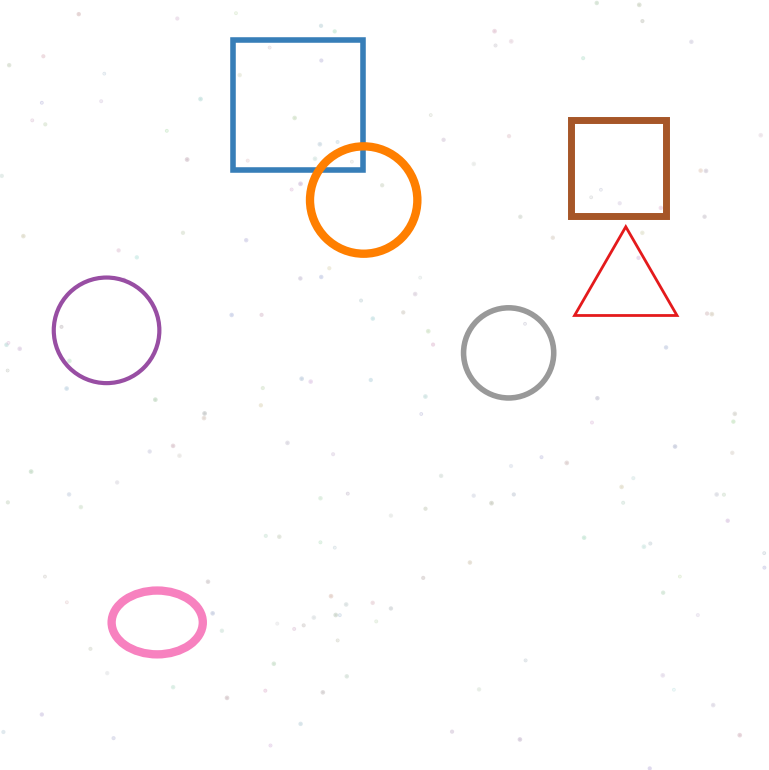[{"shape": "triangle", "thickness": 1, "radius": 0.38, "center": [0.813, 0.629]}, {"shape": "square", "thickness": 2, "radius": 0.43, "center": [0.387, 0.864]}, {"shape": "circle", "thickness": 1.5, "radius": 0.34, "center": [0.138, 0.571]}, {"shape": "circle", "thickness": 3, "radius": 0.35, "center": [0.472, 0.74]}, {"shape": "square", "thickness": 2.5, "radius": 0.31, "center": [0.803, 0.782]}, {"shape": "oval", "thickness": 3, "radius": 0.3, "center": [0.204, 0.192]}, {"shape": "circle", "thickness": 2, "radius": 0.29, "center": [0.661, 0.542]}]